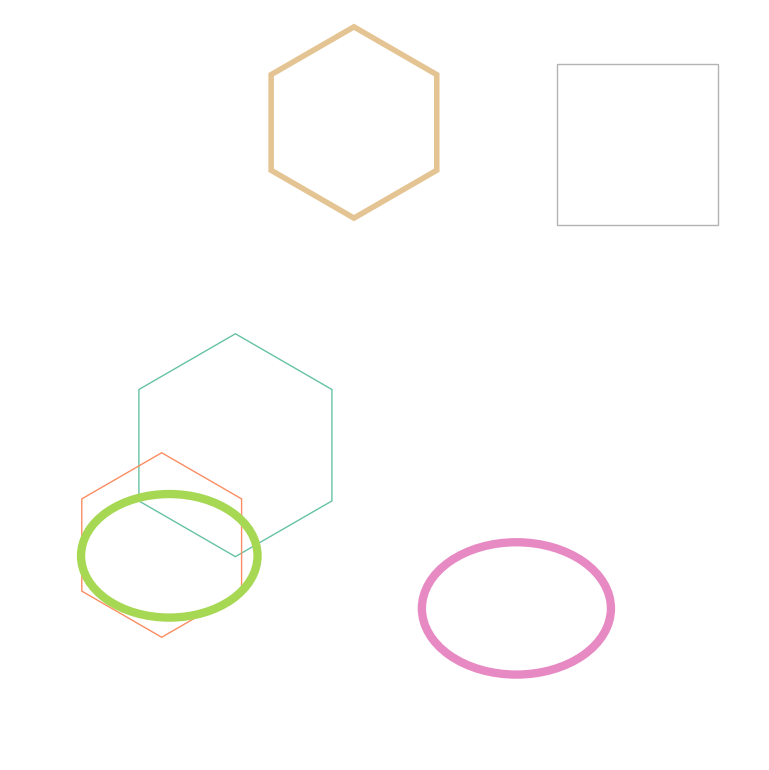[{"shape": "hexagon", "thickness": 0.5, "radius": 0.72, "center": [0.306, 0.422]}, {"shape": "hexagon", "thickness": 0.5, "radius": 0.6, "center": [0.21, 0.292]}, {"shape": "oval", "thickness": 3, "radius": 0.61, "center": [0.671, 0.21]}, {"shape": "oval", "thickness": 3, "radius": 0.57, "center": [0.22, 0.278]}, {"shape": "hexagon", "thickness": 2, "radius": 0.62, "center": [0.46, 0.841]}, {"shape": "square", "thickness": 0.5, "radius": 0.52, "center": [0.828, 0.812]}]